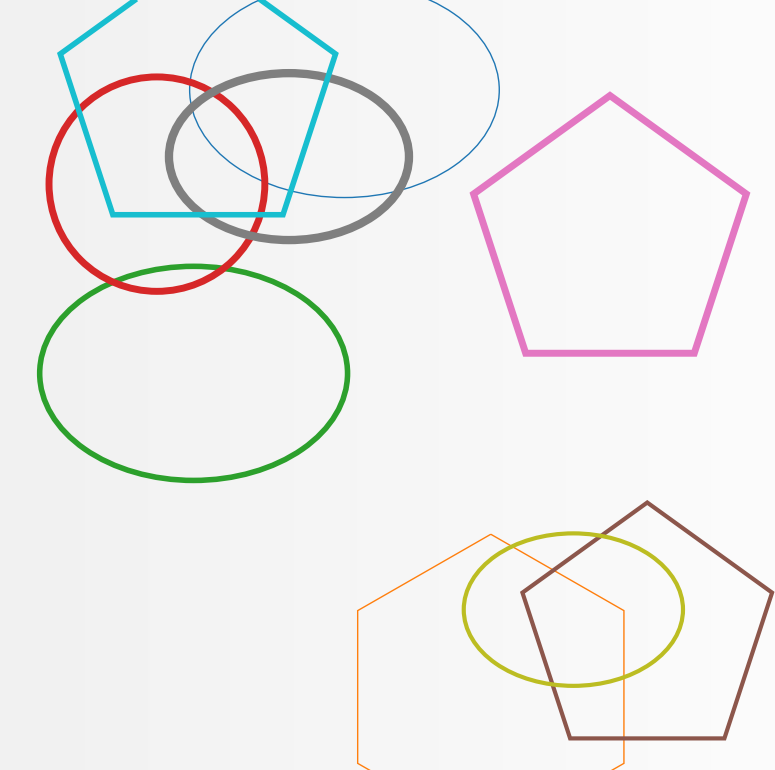[{"shape": "oval", "thickness": 0.5, "radius": 1.0, "center": [0.444, 0.883]}, {"shape": "hexagon", "thickness": 0.5, "radius": 0.99, "center": [0.633, 0.108]}, {"shape": "oval", "thickness": 2, "radius": 0.99, "center": [0.25, 0.515]}, {"shape": "circle", "thickness": 2.5, "radius": 0.7, "center": [0.202, 0.761]}, {"shape": "pentagon", "thickness": 1.5, "radius": 0.85, "center": [0.835, 0.178]}, {"shape": "pentagon", "thickness": 2.5, "radius": 0.92, "center": [0.787, 0.691]}, {"shape": "oval", "thickness": 3, "radius": 0.77, "center": [0.373, 0.797]}, {"shape": "oval", "thickness": 1.5, "radius": 0.71, "center": [0.74, 0.208]}, {"shape": "pentagon", "thickness": 2, "radius": 0.93, "center": [0.255, 0.872]}]